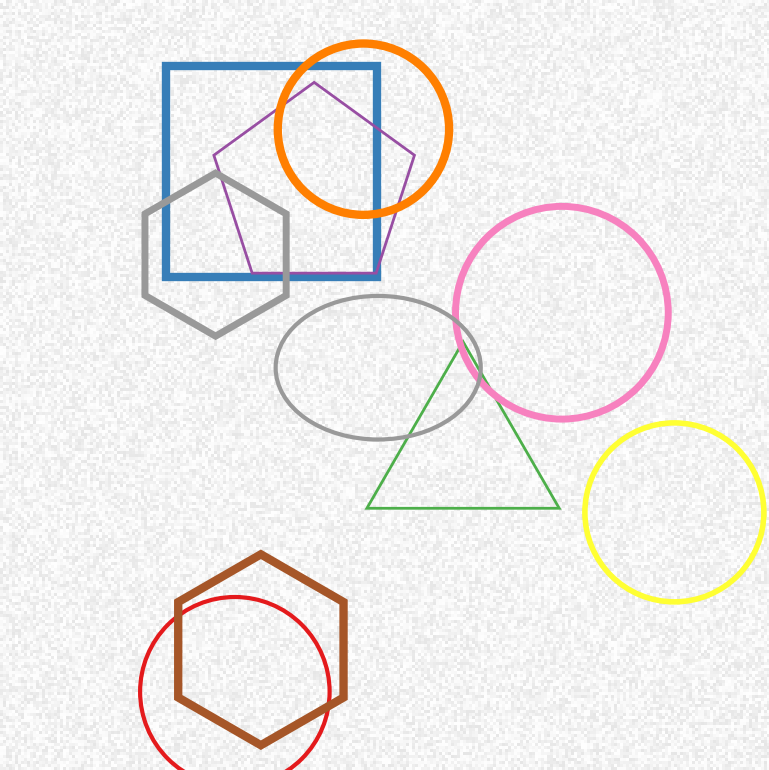[{"shape": "circle", "thickness": 1.5, "radius": 0.62, "center": [0.305, 0.102]}, {"shape": "square", "thickness": 3, "radius": 0.68, "center": [0.352, 0.777]}, {"shape": "triangle", "thickness": 1, "radius": 0.72, "center": [0.601, 0.412]}, {"shape": "pentagon", "thickness": 1, "radius": 0.68, "center": [0.408, 0.756]}, {"shape": "circle", "thickness": 3, "radius": 0.56, "center": [0.472, 0.832]}, {"shape": "circle", "thickness": 2, "radius": 0.58, "center": [0.876, 0.335]}, {"shape": "hexagon", "thickness": 3, "radius": 0.62, "center": [0.339, 0.156]}, {"shape": "circle", "thickness": 2.5, "radius": 0.69, "center": [0.73, 0.594]}, {"shape": "hexagon", "thickness": 2.5, "radius": 0.53, "center": [0.28, 0.669]}, {"shape": "oval", "thickness": 1.5, "radius": 0.67, "center": [0.491, 0.522]}]